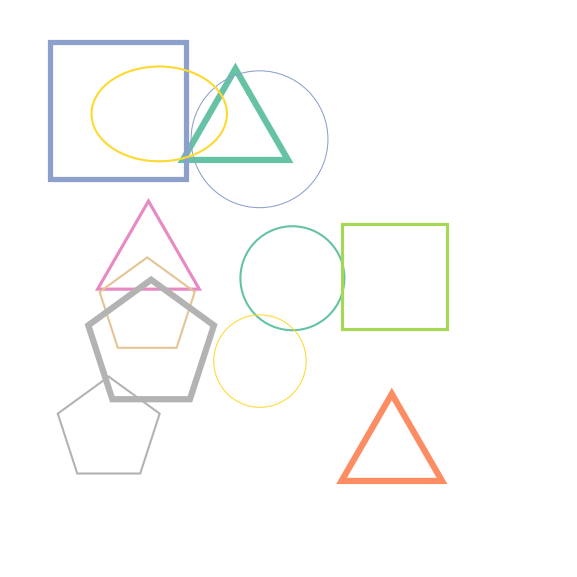[{"shape": "triangle", "thickness": 3, "radius": 0.53, "center": [0.408, 0.775]}, {"shape": "circle", "thickness": 1, "radius": 0.45, "center": [0.506, 0.517]}, {"shape": "triangle", "thickness": 3, "radius": 0.5, "center": [0.678, 0.217]}, {"shape": "square", "thickness": 2.5, "radius": 0.59, "center": [0.204, 0.807]}, {"shape": "circle", "thickness": 0.5, "radius": 0.59, "center": [0.449, 0.758]}, {"shape": "triangle", "thickness": 1.5, "radius": 0.51, "center": [0.257, 0.549]}, {"shape": "square", "thickness": 1.5, "radius": 0.45, "center": [0.683, 0.521]}, {"shape": "circle", "thickness": 0.5, "radius": 0.4, "center": [0.45, 0.374]}, {"shape": "oval", "thickness": 1, "radius": 0.59, "center": [0.276, 0.802]}, {"shape": "pentagon", "thickness": 1, "radius": 0.43, "center": [0.255, 0.467]}, {"shape": "pentagon", "thickness": 1, "radius": 0.46, "center": [0.188, 0.254]}, {"shape": "pentagon", "thickness": 3, "radius": 0.57, "center": [0.262, 0.4]}]